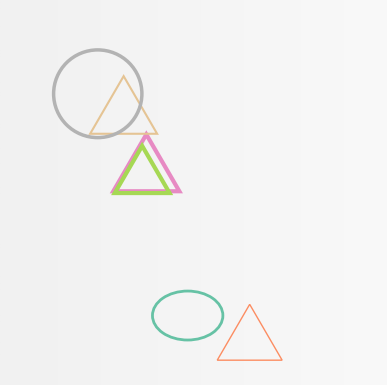[{"shape": "oval", "thickness": 2, "radius": 0.45, "center": [0.484, 0.18]}, {"shape": "triangle", "thickness": 1, "radius": 0.48, "center": [0.644, 0.113]}, {"shape": "triangle", "thickness": 3, "radius": 0.49, "center": [0.378, 0.552]}, {"shape": "triangle", "thickness": 3, "radius": 0.41, "center": [0.367, 0.539]}, {"shape": "triangle", "thickness": 1.5, "radius": 0.5, "center": [0.319, 0.702]}, {"shape": "circle", "thickness": 2.5, "radius": 0.57, "center": [0.252, 0.756]}]